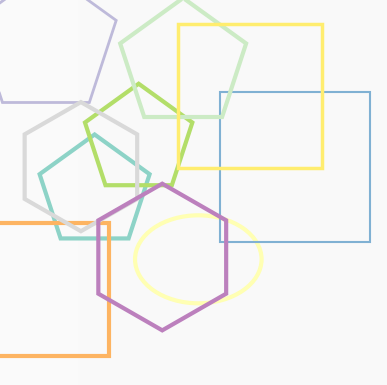[{"shape": "pentagon", "thickness": 3, "radius": 0.75, "center": [0.244, 0.501]}, {"shape": "oval", "thickness": 3, "radius": 0.82, "center": [0.512, 0.326]}, {"shape": "pentagon", "thickness": 2, "radius": 0.95, "center": [0.118, 0.888]}, {"shape": "square", "thickness": 1.5, "radius": 0.97, "center": [0.762, 0.566]}, {"shape": "square", "thickness": 3, "radius": 0.86, "center": [0.109, 0.248]}, {"shape": "pentagon", "thickness": 3, "radius": 0.73, "center": [0.358, 0.637]}, {"shape": "hexagon", "thickness": 3, "radius": 0.84, "center": [0.209, 0.567]}, {"shape": "hexagon", "thickness": 3, "radius": 0.95, "center": [0.419, 0.332]}, {"shape": "pentagon", "thickness": 3, "radius": 0.85, "center": [0.473, 0.834]}, {"shape": "square", "thickness": 2.5, "radius": 0.93, "center": [0.645, 0.751]}]